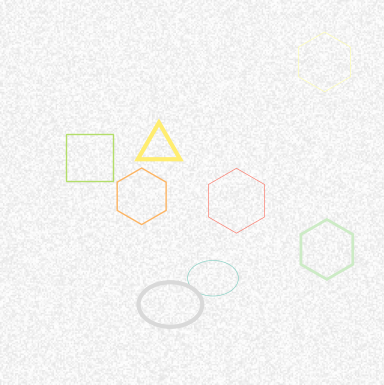[{"shape": "oval", "thickness": 0.5, "radius": 0.33, "center": [0.553, 0.277]}, {"shape": "hexagon", "thickness": 0.5, "radius": 0.39, "center": [0.843, 0.839]}, {"shape": "hexagon", "thickness": 0.5, "radius": 0.42, "center": [0.614, 0.479]}, {"shape": "hexagon", "thickness": 1, "radius": 0.37, "center": [0.368, 0.49]}, {"shape": "square", "thickness": 1, "radius": 0.31, "center": [0.233, 0.591]}, {"shape": "oval", "thickness": 3, "radius": 0.41, "center": [0.443, 0.209]}, {"shape": "hexagon", "thickness": 2, "radius": 0.39, "center": [0.849, 0.352]}, {"shape": "triangle", "thickness": 3, "radius": 0.32, "center": [0.413, 0.618]}]